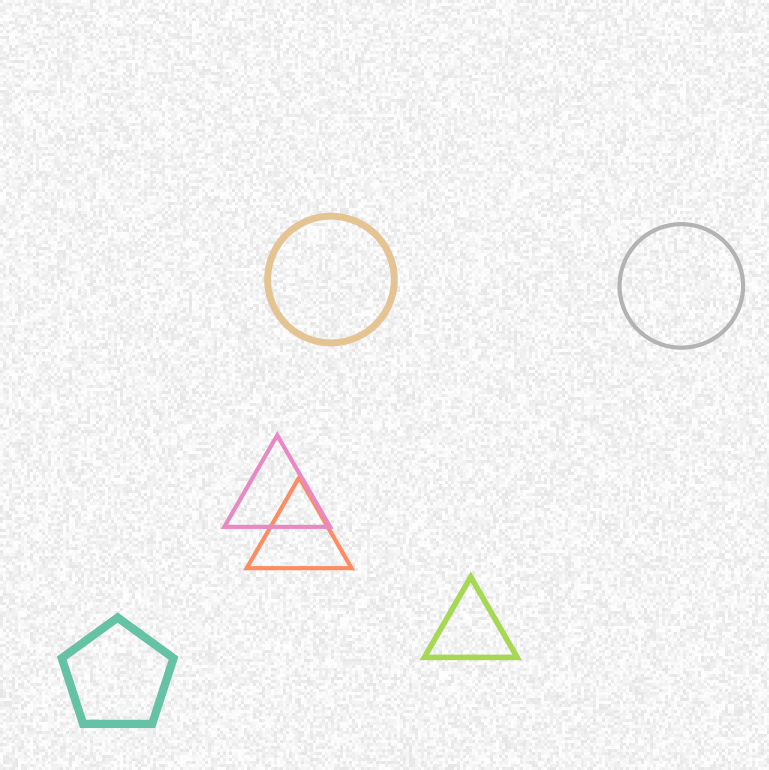[{"shape": "pentagon", "thickness": 3, "radius": 0.38, "center": [0.153, 0.122]}, {"shape": "triangle", "thickness": 1.5, "radius": 0.39, "center": [0.389, 0.301]}, {"shape": "triangle", "thickness": 1.5, "radius": 0.4, "center": [0.36, 0.355]}, {"shape": "triangle", "thickness": 2, "radius": 0.35, "center": [0.611, 0.181]}, {"shape": "circle", "thickness": 2.5, "radius": 0.41, "center": [0.43, 0.637]}, {"shape": "circle", "thickness": 1.5, "radius": 0.4, "center": [0.885, 0.629]}]